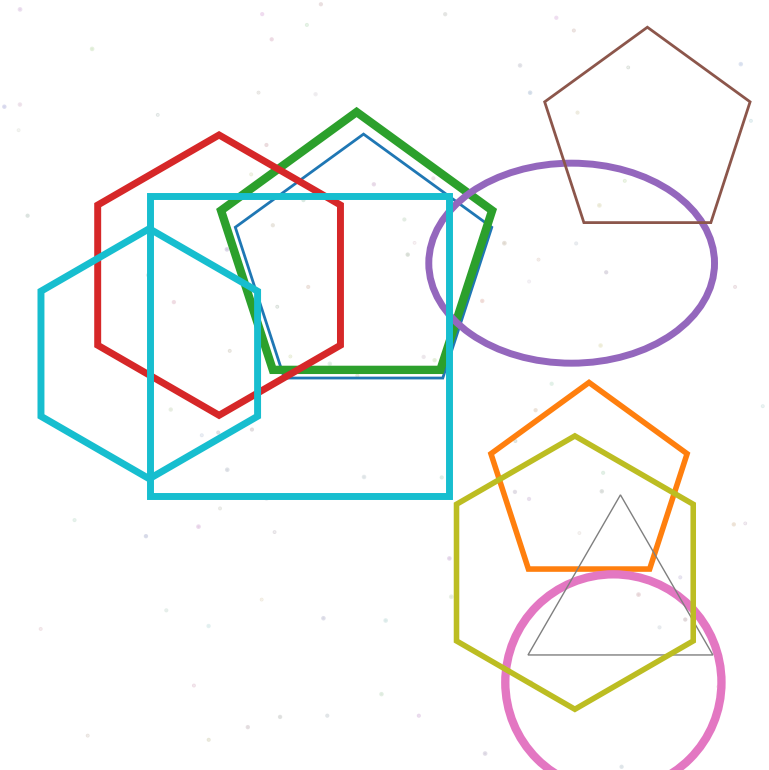[{"shape": "pentagon", "thickness": 1, "radius": 0.88, "center": [0.472, 0.651]}, {"shape": "pentagon", "thickness": 2, "radius": 0.67, "center": [0.765, 0.369]}, {"shape": "pentagon", "thickness": 3, "radius": 0.93, "center": [0.463, 0.669]}, {"shape": "hexagon", "thickness": 2.5, "radius": 0.91, "center": [0.285, 0.643]}, {"shape": "oval", "thickness": 2.5, "radius": 0.93, "center": [0.742, 0.658]}, {"shape": "pentagon", "thickness": 1, "radius": 0.7, "center": [0.841, 0.824]}, {"shape": "circle", "thickness": 3, "radius": 0.7, "center": [0.797, 0.114]}, {"shape": "triangle", "thickness": 0.5, "radius": 0.69, "center": [0.806, 0.219]}, {"shape": "hexagon", "thickness": 2, "radius": 0.89, "center": [0.747, 0.256]}, {"shape": "square", "thickness": 2.5, "radius": 0.97, "center": [0.389, 0.551]}, {"shape": "hexagon", "thickness": 2.5, "radius": 0.81, "center": [0.194, 0.541]}]